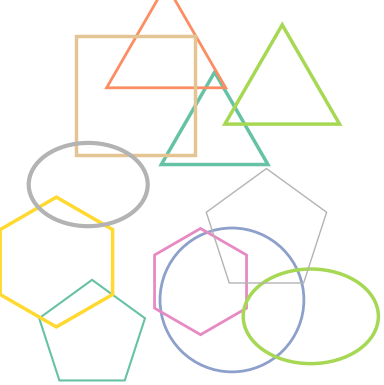[{"shape": "pentagon", "thickness": 1.5, "radius": 0.72, "center": [0.239, 0.129]}, {"shape": "triangle", "thickness": 2.5, "radius": 0.8, "center": [0.557, 0.653]}, {"shape": "triangle", "thickness": 2, "radius": 0.89, "center": [0.432, 0.861]}, {"shape": "circle", "thickness": 2, "radius": 0.93, "center": [0.602, 0.221]}, {"shape": "hexagon", "thickness": 2, "radius": 0.69, "center": [0.521, 0.269]}, {"shape": "triangle", "thickness": 2.5, "radius": 0.86, "center": [0.733, 0.764]}, {"shape": "oval", "thickness": 2.5, "radius": 0.88, "center": [0.807, 0.178]}, {"shape": "hexagon", "thickness": 2.5, "radius": 0.84, "center": [0.146, 0.319]}, {"shape": "square", "thickness": 2.5, "radius": 0.77, "center": [0.352, 0.752]}, {"shape": "pentagon", "thickness": 1, "radius": 0.82, "center": [0.692, 0.398]}, {"shape": "oval", "thickness": 3, "radius": 0.77, "center": [0.229, 0.521]}]